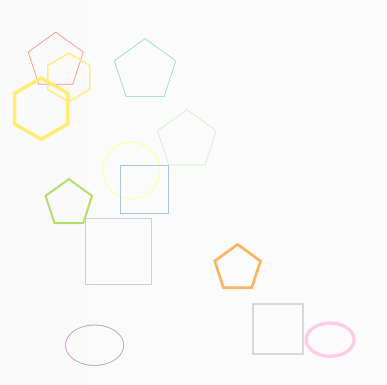[{"shape": "pentagon", "thickness": 0.5, "radius": 0.42, "center": [0.374, 0.816]}, {"shape": "circle", "thickness": 1, "radius": 0.37, "center": [0.339, 0.557]}, {"shape": "square", "thickness": 0.5, "radius": 0.43, "center": [0.304, 0.349]}, {"shape": "pentagon", "thickness": 0.5, "radius": 0.37, "center": [0.144, 0.842]}, {"shape": "square", "thickness": 0.5, "radius": 0.31, "center": [0.372, 0.51]}, {"shape": "pentagon", "thickness": 2, "radius": 0.31, "center": [0.613, 0.303]}, {"shape": "pentagon", "thickness": 1.5, "radius": 0.32, "center": [0.178, 0.472]}, {"shape": "oval", "thickness": 2.5, "radius": 0.31, "center": [0.852, 0.118]}, {"shape": "square", "thickness": 1.5, "radius": 0.32, "center": [0.718, 0.146]}, {"shape": "oval", "thickness": 0.5, "radius": 0.38, "center": [0.244, 0.103]}, {"shape": "pentagon", "thickness": 0.5, "radius": 0.4, "center": [0.482, 0.636]}, {"shape": "hexagon", "thickness": 2.5, "radius": 0.4, "center": [0.106, 0.718]}, {"shape": "hexagon", "thickness": 1, "radius": 0.31, "center": [0.178, 0.799]}]